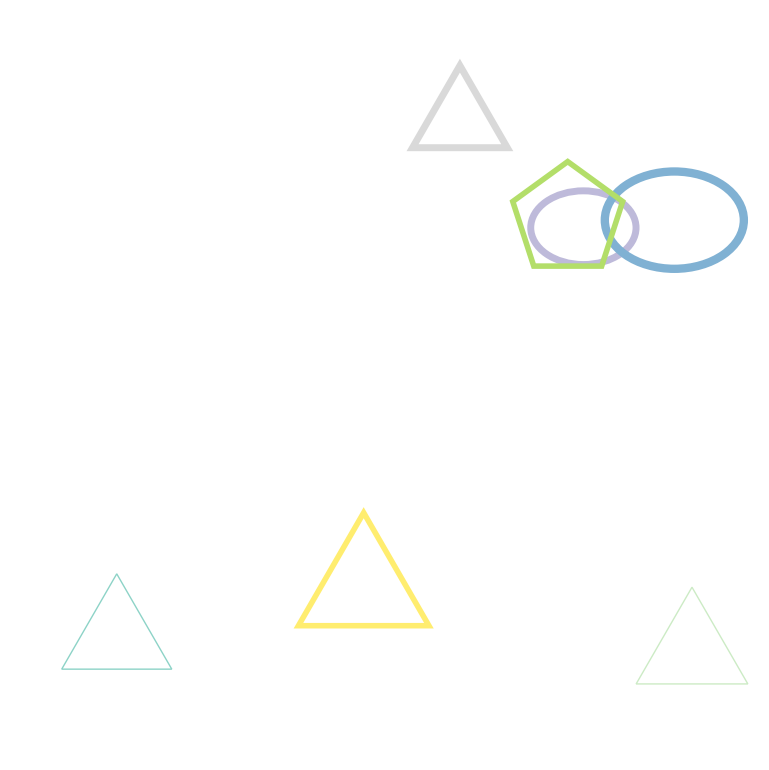[{"shape": "triangle", "thickness": 0.5, "radius": 0.41, "center": [0.152, 0.172]}, {"shape": "oval", "thickness": 2.5, "radius": 0.34, "center": [0.758, 0.704]}, {"shape": "oval", "thickness": 3, "radius": 0.45, "center": [0.876, 0.714]}, {"shape": "pentagon", "thickness": 2, "radius": 0.38, "center": [0.737, 0.715]}, {"shape": "triangle", "thickness": 2.5, "radius": 0.36, "center": [0.597, 0.844]}, {"shape": "triangle", "thickness": 0.5, "radius": 0.42, "center": [0.899, 0.154]}, {"shape": "triangle", "thickness": 2, "radius": 0.49, "center": [0.472, 0.236]}]